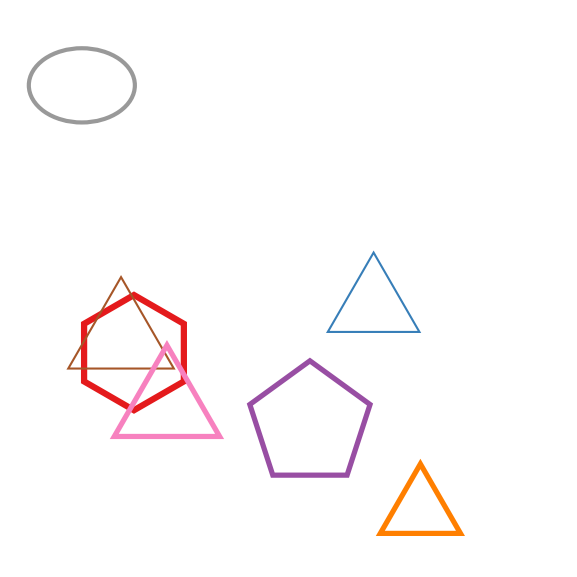[{"shape": "hexagon", "thickness": 3, "radius": 0.5, "center": [0.232, 0.389]}, {"shape": "triangle", "thickness": 1, "radius": 0.46, "center": [0.647, 0.47]}, {"shape": "pentagon", "thickness": 2.5, "radius": 0.55, "center": [0.537, 0.265]}, {"shape": "triangle", "thickness": 2.5, "radius": 0.4, "center": [0.728, 0.116]}, {"shape": "triangle", "thickness": 1, "radius": 0.53, "center": [0.21, 0.414]}, {"shape": "triangle", "thickness": 2.5, "radius": 0.53, "center": [0.289, 0.296]}, {"shape": "oval", "thickness": 2, "radius": 0.46, "center": [0.142, 0.851]}]